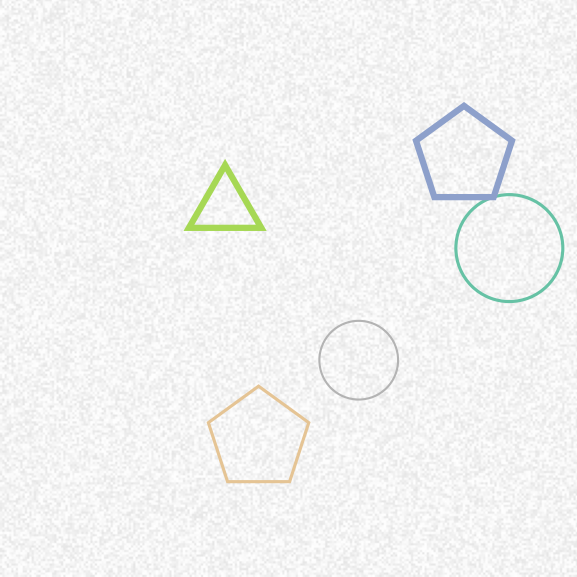[{"shape": "circle", "thickness": 1.5, "radius": 0.46, "center": [0.882, 0.57]}, {"shape": "pentagon", "thickness": 3, "radius": 0.44, "center": [0.803, 0.728]}, {"shape": "triangle", "thickness": 3, "radius": 0.36, "center": [0.39, 0.641]}, {"shape": "pentagon", "thickness": 1.5, "radius": 0.46, "center": [0.448, 0.239]}, {"shape": "circle", "thickness": 1, "radius": 0.34, "center": [0.621, 0.375]}]